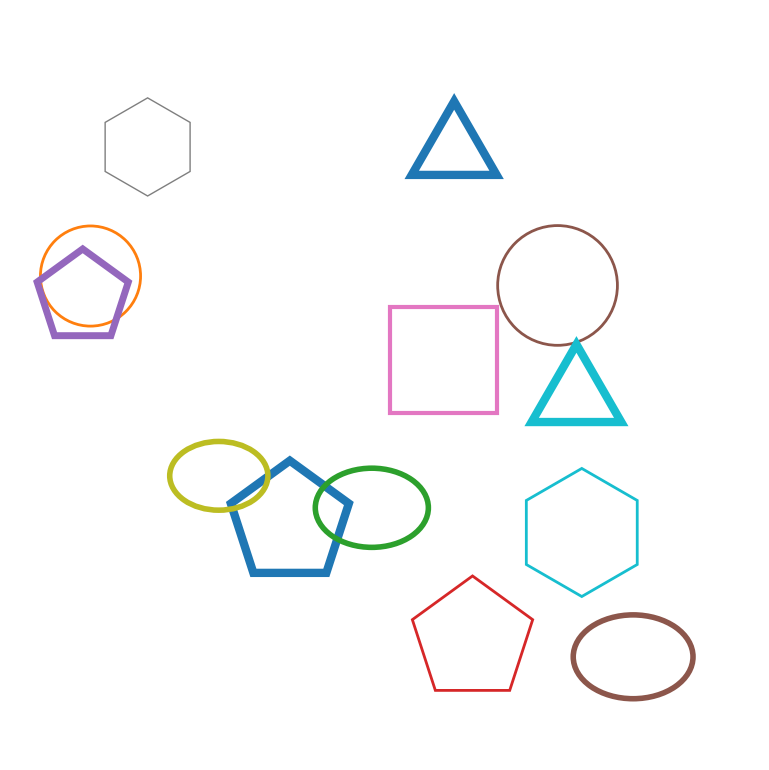[{"shape": "triangle", "thickness": 3, "radius": 0.32, "center": [0.59, 0.805]}, {"shape": "pentagon", "thickness": 3, "radius": 0.4, "center": [0.376, 0.321]}, {"shape": "circle", "thickness": 1, "radius": 0.33, "center": [0.118, 0.642]}, {"shape": "oval", "thickness": 2, "radius": 0.37, "center": [0.483, 0.341]}, {"shape": "pentagon", "thickness": 1, "radius": 0.41, "center": [0.614, 0.17]}, {"shape": "pentagon", "thickness": 2.5, "radius": 0.31, "center": [0.107, 0.614]}, {"shape": "circle", "thickness": 1, "radius": 0.39, "center": [0.724, 0.629]}, {"shape": "oval", "thickness": 2, "radius": 0.39, "center": [0.822, 0.147]}, {"shape": "square", "thickness": 1.5, "radius": 0.35, "center": [0.576, 0.532]}, {"shape": "hexagon", "thickness": 0.5, "radius": 0.32, "center": [0.192, 0.809]}, {"shape": "oval", "thickness": 2, "radius": 0.32, "center": [0.284, 0.382]}, {"shape": "hexagon", "thickness": 1, "radius": 0.42, "center": [0.756, 0.308]}, {"shape": "triangle", "thickness": 3, "radius": 0.34, "center": [0.749, 0.486]}]